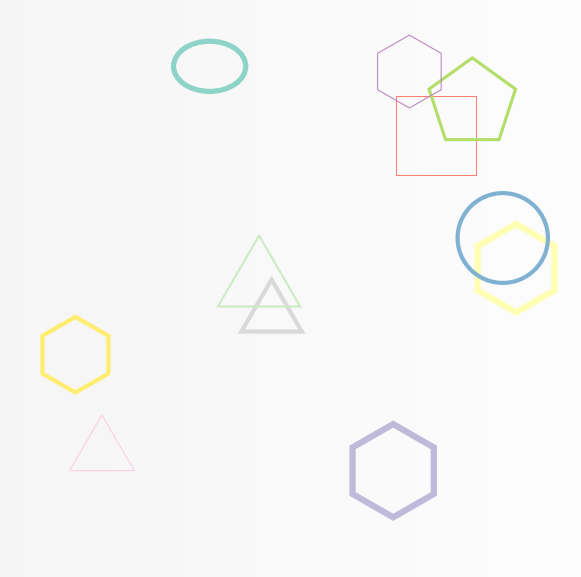[{"shape": "oval", "thickness": 2.5, "radius": 0.31, "center": [0.361, 0.884]}, {"shape": "hexagon", "thickness": 3, "radius": 0.38, "center": [0.888, 0.535]}, {"shape": "hexagon", "thickness": 3, "radius": 0.4, "center": [0.676, 0.184]}, {"shape": "square", "thickness": 0.5, "radius": 0.35, "center": [0.751, 0.765]}, {"shape": "circle", "thickness": 2, "radius": 0.39, "center": [0.865, 0.587]}, {"shape": "pentagon", "thickness": 1.5, "radius": 0.39, "center": [0.813, 0.821]}, {"shape": "triangle", "thickness": 0.5, "radius": 0.32, "center": [0.175, 0.216]}, {"shape": "triangle", "thickness": 2, "radius": 0.3, "center": [0.467, 0.455]}, {"shape": "hexagon", "thickness": 0.5, "radius": 0.32, "center": [0.704, 0.875]}, {"shape": "triangle", "thickness": 1, "radius": 0.41, "center": [0.446, 0.509]}, {"shape": "hexagon", "thickness": 2, "radius": 0.33, "center": [0.13, 0.385]}]